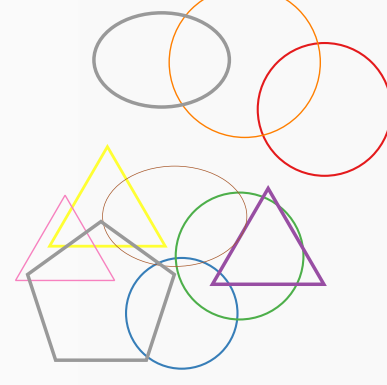[{"shape": "circle", "thickness": 1.5, "radius": 0.86, "center": [0.838, 0.716]}, {"shape": "circle", "thickness": 1.5, "radius": 0.72, "center": [0.469, 0.186]}, {"shape": "circle", "thickness": 1.5, "radius": 0.82, "center": [0.618, 0.335]}, {"shape": "triangle", "thickness": 2.5, "radius": 0.83, "center": [0.692, 0.345]}, {"shape": "circle", "thickness": 1, "radius": 0.98, "center": [0.632, 0.838]}, {"shape": "triangle", "thickness": 2, "radius": 0.86, "center": [0.277, 0.447]}, {"shape": "oval", "thickness": 0.5, "radius": 0.93, "center": [0.451, 0.438]}, {"shape": "triangle", "thickness": 1, "radius": 0.74, "center": [0.168, 0.345]}, {"shape": "oval", "thickness": 2.5, "radius": 0.87, "center": [0.417, 0.844]}, {"shape": "pentagon", "thickness": 2.5, "radius": 1.0, "center": [0.261, 0.225]}]